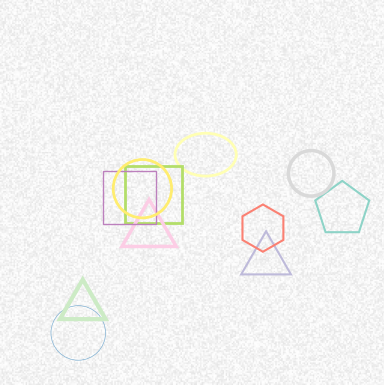[{"shape": "pentagon", "thickness": 1.5, "radius": 0.37, "center": [0.889, 0.457]}, {"shape": "oval", "thickness": 2, "radius": 0.4, "center": [0.534, 0.598]}, {"shape": "triangle", "thickness": 1.5, "radius": 0.37, "center": [0.691, 0.325]}, {"shape": "hexagon", "thickness": 1.5, "radius": 0.31, "center": [0.683, 0.408]}, {"shape": "circle", "thickness": 0.5, "radius": 0.35, "center": [0.203, 0.135]}, {"shape": "square", "thickness": 2, "radius": 0.37, "center": [0.4, 0.495]}, {"shape": "triangle", "thickness": 2.5, "radius": 0.41, "center": [0.387, 0.401]}, {"shape": "circle", "thickness": 2.5, "radius": 0.3, "center": [0.808, 0.55]}, {"shape": "square", "thickness": 1, "radius": 0.34, "center": [0.337, 0.487]}, {"shape": "triangle", "thickness": 3, "radius": 0.34, "center": [0.215, 0.205]}, {"shape": "circle", "thickness": 2, "radius": 0.38, "center": [0.37, 0.51]}]